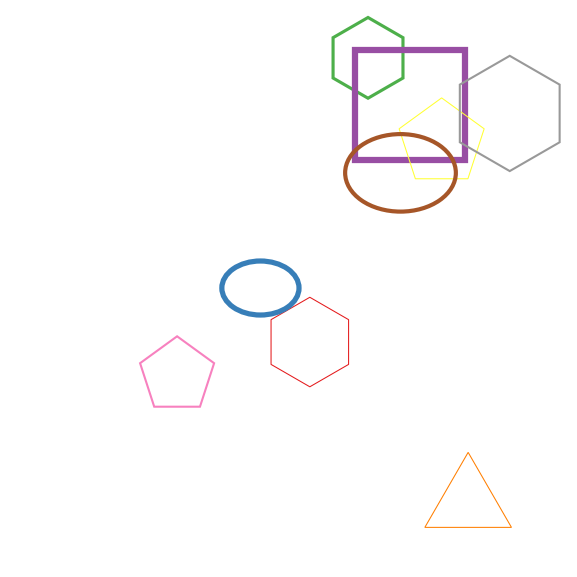[{"shape": "hexagon", "thickness": 0.5, "radius": 0.39, "center": [0.536, 0.407]}, {"shape": "oval", "thickness": 2.5, "radius": 0.33, "center": [0.451, 0.5]}, {"shape": "hexagon", "thickness": 1.5, "radius": 0.35, "center": [0.637, 0.899]}, {"shape": "square", "thickness": 3, "radius": 0.47, "center": [0.71, 0.817]}, {"shape": "triangle", "thickness": 0.5, "radius": 0.43, "center": [0.811, 0.129]}, {"shape": "pentagon", "thickness": 0.5, "radius": 0.39, "center": [0.765, 0.752]}, {"shape": "oval", "thickness": 2, "radius": 0.48, "center": [0.693, 0.7]}, {"shape": "pentagon", "thickness": 1, "radius": 0.34, "center": [0.307, 0.349]}, {"shape": "hexagon", "thickness": 1, "radius": 0.5, "center": [0.883, 0.803]}]